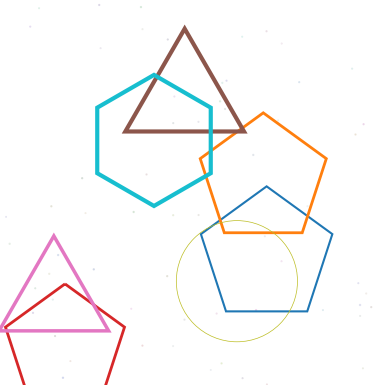[{"shape": "pentagon", "thickness": 1.5, "radius": 0.9, "center": [0.693, 0.336]}, {"shape": "pentagon", "thickness": 2, "radius": 0.86, "center": [0.684, 0.535]}, {"shape": "pentagon", "thickness": 2, "radius": 0.81, "center": [0.169, 0.1]}, {"shape": "triangle", "thickness": 3, "radius": 0.89, "center": [0.48, 0.747]}, {"shape": "triangle", "thickness": 2.5, "radius": 0.82, "center": [0.14, 0.223]}, {"shape": "circle", "thickness": 0.5, "radius": 0.79, "center": [0.615, 0.27]}, {"shape": "hexagon", "thickness": 3, "radius": 0.85, "center": [0.4, 0.635]}]